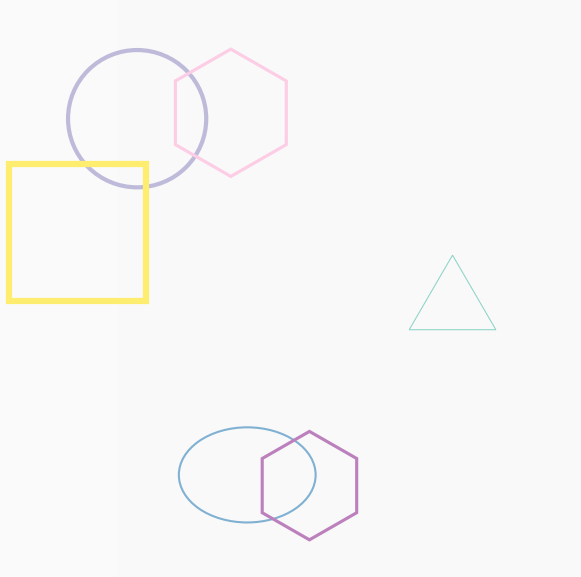[{"shape": "triangle", "thickness": 0.5, "radius": 0.43, "center": [0.779, 0.471]}, {"shape": "circle", "thickness": 2, "radius": 0.59, "center": [0.236, 0.794]}, {"shape": "oval", "thickness": 1, "radius": 0.59, "center": [0.425, 0.177]}, {"shape": "hexagon", "thickness": 1.5, "radius": 0.55, "center": [0.397, 0.804]}, {"shape": "hexagon", "thickness": 1.5, "radius": 0.47, "center": [0.532, 0.158]}, {"shape": "square", "thickness": 3, "radius": 0.59, "center": [0.133, 0.596]}]